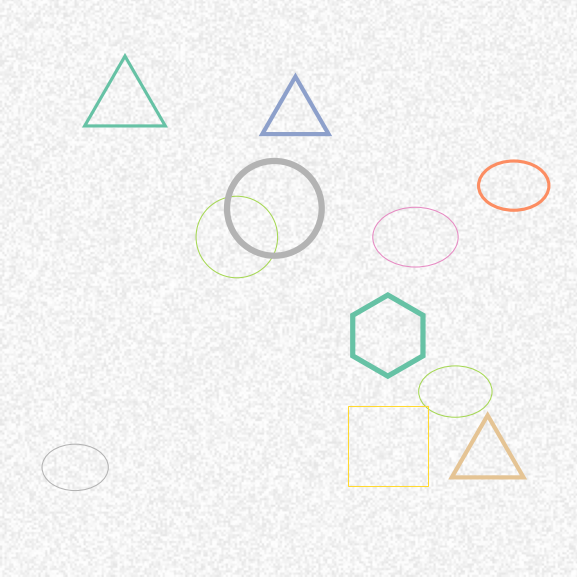[{"shape": "hexagon", "thickness": 2.5, "radius": 0.35, "center": [0.672, 0.418]}, {"shape": "triangle", "thickness": 1.5, "radius": 0.4, "center": [0.216, 0.821]}, {"shape": "oval", "thickness": 1.5, "radius": 0.3, "center": [0.89, 0.678]}, {"shape": "triangle", "thickness": 2, "radius": 0.33, "center": [0.512, 0.8]}, {"shape": "oval", "thickness": 0.5, "radius": 0.37, "center": [0.719, 0.588]}, {"shape": "circle", "thickness": 0.5, "radius": 0.35, "center": [0.41, 0.589]}, {"shape": "oval", "thickness": 0.5, "radius": 0.32, "center": [0.789, 0.321]}, {"shape": "square", "thickness": 0.5, "radius": 0.35, "center": [0.673, 0.227]}, {"shape": "triangle", "thickness": 2, "radius": 0.36, "center": [0.844, 0.208]}, {"shape": "circle", "thickness": 3, "radius": 0.41, "center": [0.475, 0.638]}, {"shape": "oval", "thickness": 0.5, "radius": 0.29, "center": [0.13, 0.19]}]